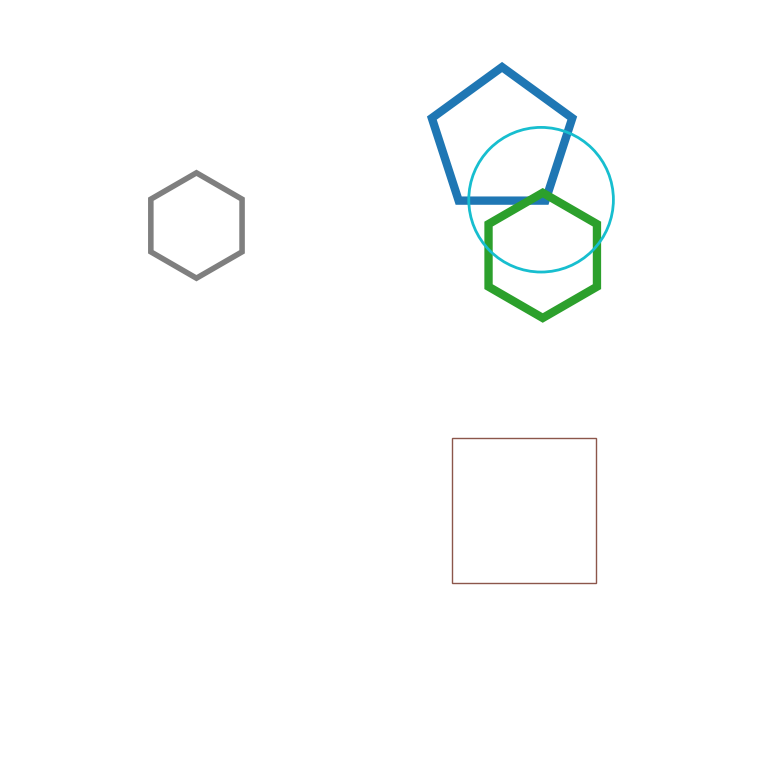[{"shape": "pentagon", "thickness": 3, "radius": 0.48, "center": [0.652, 0.817]}, {"shape": "hexagon", "thickness": 3, "radius": 0.41, "center": [0.705, 0.668]}, {"shape": "square", "thickness": 0.5, "radius": 0.47, "center": [0.681, 0.337]}, {"shape": "hexagon", "thickness": 2, "radius": 0.34, "center": [0.255, 0.707]}, {"shape": "circle", "thickness": 1, "radius": 0.47, "center": [0.703, 0.741]}]